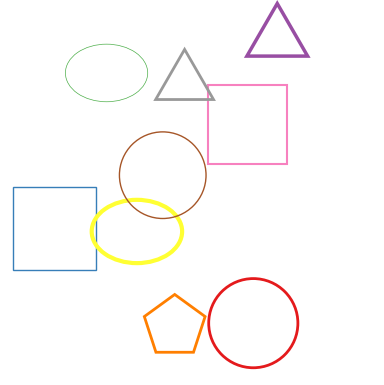[{"shape": "circle", "thickness": 2, "radius": 0.58, "center": [0.658, 0.161]}, {"shape": "square", "thickness": 1, "radius": 0.54, "center": [0.141, 0.407]}, {"shape": "oval", "thickness": 0.5, "radius": 0.53, "center": [0.277, 0.81]}, {"shape": "triangle", "thickness": 2.5, "radius": 0.46, "center": [0.72, 0.9]}, {"shape": "pentagon", "thickness": 2, "radius": 0.41, "center": [0.454, 0.152]}, {"shape": "oval", "thickness": 3, "radius": 0.59, "center": [0.356, 0.399]}, {"shape": "circle", "thickness": 1, "radius": 0.56, "center": [0.423, 0.545]}, {"shape": "square", "thickness": 1.5, "radius": 0.51, "center": [0.642, 0.676]}, {"shape": "triangle", "thickness": 2, "radius": 0.43, "center": [0.479, 0.785]}]